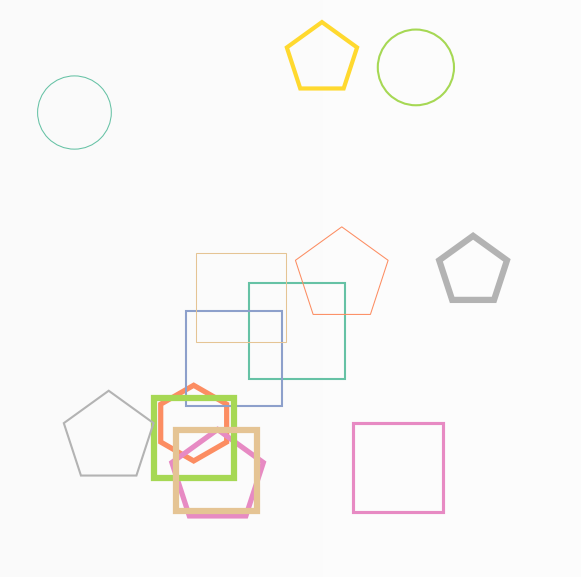[{"shape": "square", "thickness": 1, "radius": 0.41, "center": [0.51, 0.426]}, {"shape": "circle", "thickness": 0.5, "radius": 0.32, "center": [0.128, 0.804]}, {"shape": "pentagon", "thickness": 0.5, "radius": 0.42, "center": [0.588, 0.522]}, {"shape": "hexagon", "thickness": 2.5, "radius": 0.33, "center": [0.333, 0.266]}, {"shape": "square", "thickness": 1, "radius": 0.41, "center": [0.402, 0.378]}, {"shape": "square", "thickness": 1.5, "radius": 0.39, "center": [0.685, 0.19]}, {"shape": "pentagon", "thickness": 2.5, "radius": 0.41, "center": [0.374, 0.173]}, {"shape": "square", "thickness": 3, "radius": 0.34, "center": [0.334, 0.241]}, {"shape": "circle", "thickness": 1, "radius": 0.33, "center": [0.716, 0.882]}, {"shape": "pentagon", "thickness": 2, "radius": 0.32, "center": [0.554, 0.897]}, {"shape": "square", "thickness": 0.5, "radius": 0.39, "center": [0.414, 0.483]}, {"shape": "square", "thickness": 3, "radius": 0.35, "center": [0.372, 0.184]}, {"shape": "pentagon", "thickness": 3, "radius": 0.31, "center": [0.814, 0.529]}, {"shape": "pentagon", "thickness": 1, "radius": 0.41, "center": [0.187, 0.241]}]